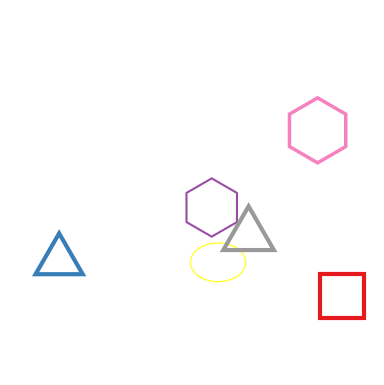[{"shape": "square", "thickness": 3, "radius": 0.29, "center": [0.888, 0.23]}, {"shape": "triangle", "thickness": 3, "radius": 0.35, "center": [0.154, 0.323]}, {"shape": "hexagon", "thickness": 1.5, "radius": 0.38, "center": [0.55, 0.461]}, {"shape": "oval", "thickness": 1, "radius": 0.36, "center": [0.566, 0.319]}, {"shape": "hexagon", "thickness": 2.5, "radius": 0.42, "center": [0.825, 0.661]}, {"shape": "triangle", "thickness": 3, "radius": 0.38, "center": [0.646, 0.388]}]